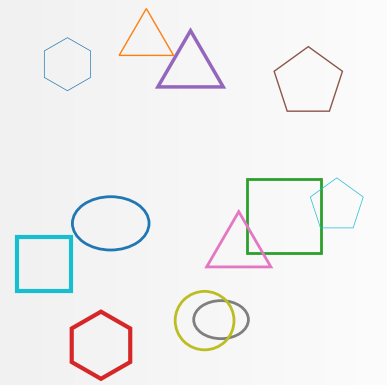[{"shape": "hexagon", "thickness": 0.5, "radius": 0.34, "center": [0.174, 0.833]}, {"shape": "oval", "thickness": 2, "radius": 0.49, "center": [0.286, 0.42]}, {"shape": "triangle", "thickness": 1, "radius": 0.41, "center": [0.378, 0.897]}, {"shape": "square", "thickness": 2, "radius": 0.48, "center": [0.733, 0.439]}, {"shape": "hexagon", "thickness": 3, "radius": 0.44, "center": [0.261, 0.103]}, {"shape": "triangle", "thickness": 2.5, "radius": 0.49, "center": [0.492, 0.823]}, {"shape": "pentagon", "thickness": 1, "radius": 0.46, "center": [0.796, 0.786]}, {"shape": "triangle", "thickness": 2, "radius": 0.48, "center": [0.616, 0.355]}, {"shape": "oval", "thickness": 2, "radius": 0.35, "center": [0.57, 0.17]}, {"shape": "circle", "thickness": 2, "radius": 0.38, "center": [0.528, 0.167]}, {"shape": "square", "thickness": 3, "radius": 0.35, "center": [0.113, 0.314]}, {"shape": "pentagon", "thickness": 0.5, "radius": 0.36, "center": [0.869, 0.466]}]